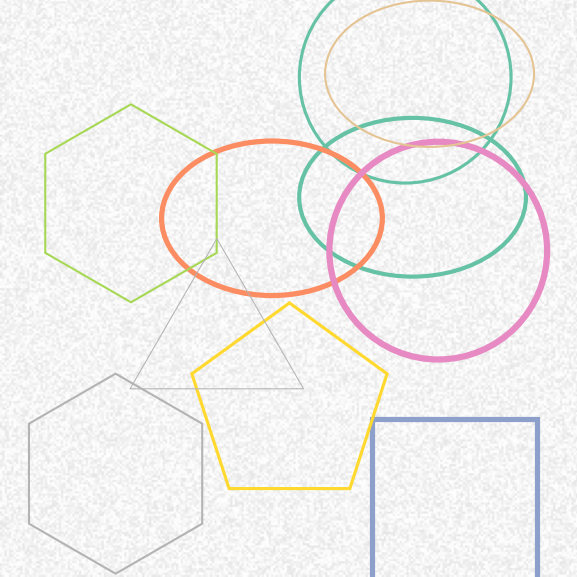[{"shape": "oval", "thickness": 2, "radius": 0.98, "center": [0.714, 0.658]}, {"shape": "circle", "thickness": 1.5, "radius": 0.92, "center": [0.702, 0.865]}, {"shape": "oval", "thickness": 2.5, "radius": 0.96, "center": [0.471, 0.621]}, {"shape": "square", "thickness": 2.5, "radius": 0.72, "center": [0.787, 0.131]}, {"shape": "circle", "thickness": 3, "radius": 0.94, "center": [0.759, 0.565]}, {"shape": "hexagon", "thickness": 1, "radius": 0.86, "center": [0.227, 0.647]}, {"shape": "pentagon", "thickness": 1.5, "radius": 0.89, "center": [0.501, 0.297]}, {"shape": "oval", "thickness": 1, "radius": 0.9, "center": [0.744, 0.871]}, {"shape": "triangle", "thickness": 0.5, "radius": 0.87, "center": [0.375, 0.413]}, {"shape": "hexagon", "thickness": 1, "radius": 0.87, "center": [0.2, 0.179]}]